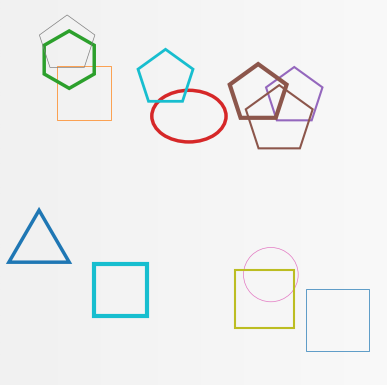[{"shape": "triangle", "thickness": 2.5, "radius": 0.45, "center": [0.101, 0.364]}, {"shape": "square", "thickness": 0.5, "radius": 0.41, "center": [0.872, 0.169]}, {"shape": "square", "thickness": 0.5, "radius": 0.35, "center": [0.216, 0.759]}, {"shape": "hexagon", "thickness": 2.5, "radius": 0.37, "center": [0.179, 0.845]}, {"shape": "oval", "thickness": 2.5, "radius": 0.48, "center": [0.488, 0.698]}, {"shape": "pentagon", "thickness": 1.5, "radius": 0.38, "center": [0.759, 0.749]}, {"shape": "pentagon", "thickness": 1.5, "radius": 0.45, "center": [0.721, 0.688]}, {"shape": "pentagon", "thickness": 3, "radius": 0.39, "center": [0.666, 0.756]}, {"shape": "circle", "thickness": 0.5, "radius": 0.35, "center": [0.699, 0.287]}, {"shape": "pentagon", "thickness": 0.5, "radius": 0.38, "center": [0.173, 0.886]}, {"shape": "square", "thickness": 1.5, "radius": 0.38, "center": [0.683, 0.222]}, {"shape": "square", "thickness": 3, "radius": 0.34, "center": [0.311, 0.247]}, {"shape": "pentagon", "thickness": 2, "radius": 0.37, "center": [0.427, 0.797]}]